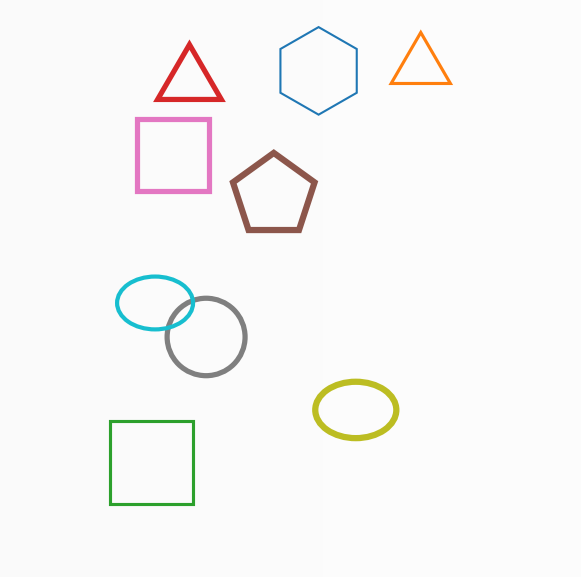[{"shape": "hexagon", "thickness": 1, "radius": 0.38, "center": [0.548, 0.876]}, {"shape": "triangle", "thickness": 1.5, "radius": 0.29, "center": [0.724, 0.884]}, {"shape": "square", "thickness": 1.5, "radius": 0.36, "center": [0.261, 0.199]}, {"shape": "triangle", "thickness": 2.5, "radius": 0.32, "center": [0.326, 0.859]}, {"shape": "pentagon", "thickness": 3, "radius": 0.37, "center": [0.471, 0.661]}, {"shape": "square", "thickness": 2.5, "radius": 0.31, "center": [0.298, 0.731]}, {"shape": "circle", "thickness": 2.5, "radius": 0.34, "center": [0.355, 0.416]}, {"shape": "oval", "thickness": 3, "radius": 0.35, "center": [0.612, 0.289]}, {"shape": "oval", "thickness": 2, "radius": 0.33, "center": [0.267, 0.475]}]